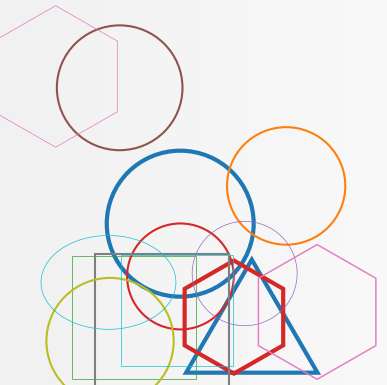[{"shape": "triangle", "thickness": 3, "radius": 0.98, "center": [0.65, 0.13]}, {"shape": "circle", "thickness": 3, "radius": 0.95, "center": [0.465, 0.419]}, {"shape": "circle", "thickness": 1.5, "radius": 0.76, "center": [0.738, 0.517]}, {"shape": "square", "thickness": 0.5, "radius": 0.8, "center": [0.346, 0.175]}, {"shape": "circle", "thickness": 1.5, "radius": 0.69, "center": [0.466, 0.282]}, {"shape": "hexagon", "thickness": 3, "radius": 0.73, "center": [0.604, 0.176]}, {"shape": "circle", "thickness": 0.5, "radius": 0.68, "center": [0.631, 0.289]}, {"shape": "circle", "thickness": 1.5, "radius": 0.81, "center": [0.309, 0.772]}, {"shape": "hexagon", "thickness": 1, "radius": 0.87, "center": [0.818, 0.19]}, {"shape": "hexagon", "thickness": 0.5, "radius": 0.92, "center": [0.144, 0.801]}, {"shape": "square", "thickness": 1.5, "radius": 0.87, "center": [0.418, 0.167]}, {"shape": "circle", "thickness": 1.5, "radius": 0.82, "center": [0.284, 0.114]}, {"shape": "oval", "thickness": 0.5, "radius": 0.87, "center": [0.28, 0.266]}, {"shape": "square", "thickness": 0.5, "radius": 0.72, "center": [0.457, 0.193]}]